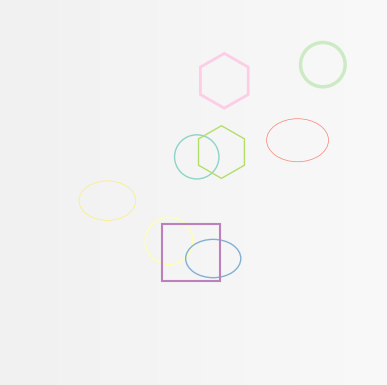[{"shape": "circle", "thickness": 1, "radius": 0.29, "center": [0.508, 0.592]}, {"shape": "circle", "thickness": 1, "radius": 0.31, "center": [0.436, 0.374]}, {"shape": "oval", "thickness": 0.5, "radius": 0.4, "center": [0.768, 0.636]}, {"shape": "oval", "thickness": 1, "radius": 0.36, "center": [0.55, 0.329]}, {"shape": "hexagon", "thickness": 1, "radius": 0.34, "center": [0.572, 0.605]}, {"shape": "hexagon", "thickness": 2, "radius": 0.36, "center": [0.579, 0.79]}, {"shape": "square", "thickness": 1.5, "radius": 0.37, "center": [0.493, 0.345]}, {"shape": "circle", "thickness": 2.5, "radius": 0.29, "center": [0.833, 0.832]}, {"shape": "oval", "thickness": 0.5, "radius": 0.37, "center": [0.277, 0.479]}]